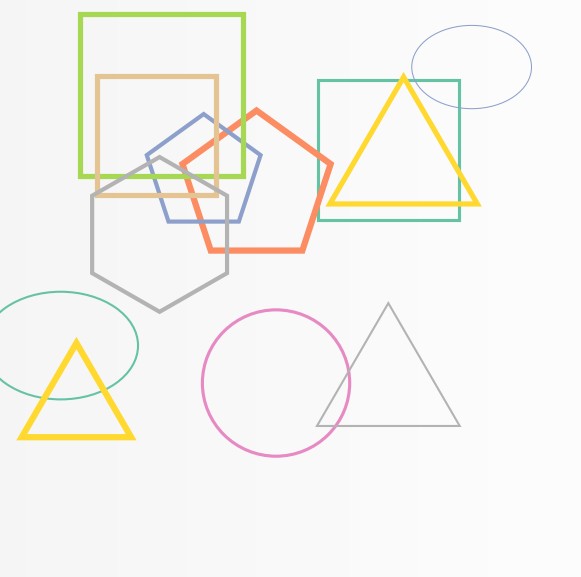[{"shape": "square", "thickness": 1.5, "radius": 0.61, "center": [0.668, 0.74]}, {"shape": "oval", "thickness": 1, "radius": 0.67, "center": [0.104, 0.401]}, {"shape": "pentagon", "thickness": 3, "radius": 0.67, "center": [0.441, 0.674]}, {"shape": "pentagon", "thickness": 2, "radius": 0.51, "center": [0.35, 0.699]}, {"shape": "oval", "thickness": 0.5, "radius": 0.52, "center": [0.811, 0.883]}, {"shape": "circle", "thickness": 1.5, "radius": 0.63, "center": [0.475, 0.336]}, {"shape": "square", "thickness": 2.5, "radius": 0.7, "center": [0.278, 0.835]}, {"shape": "triangle", "thickness": 2.5, "radius": 0.73, "center": [0.694, 0.719]}, {"shape": "triangle", "thickness": 3, "radius": 0.54, "center": [0.131, 0.296]}, {"shape": "square", "thickness": 2.5, "radius": 0.51, "center": [0.269, 0.764]}, {"shape": "triangle", "thickness": 1, "radius": 0.71, "center": [0.668, 0.332]}, {"shape": "hexagon", "thickness": 2, "radius": 0.67, "center": [0.275, 0.593]}]